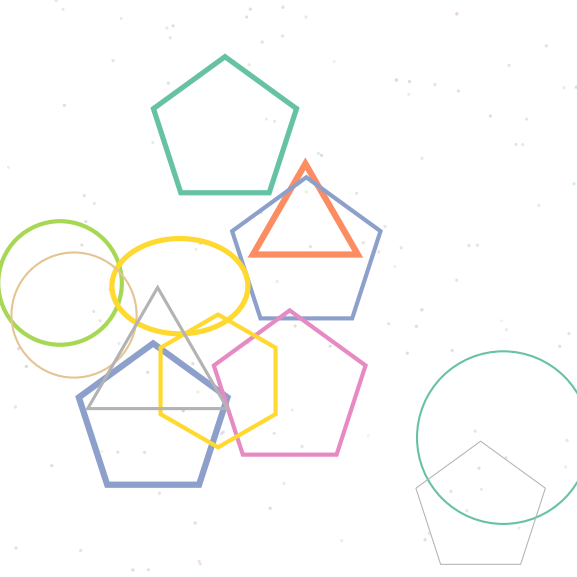[{"shape": "circle", "thickness": 1, "radius": 0.75, "center": [0.872, 0.241]}, {"shape": "pentagon", "thickness": 2.5, "radius": 0.65, "center": [0.39, 0.771]}, {"shape": "triangle", "thickness": 3, "radius": 0.52, "center": [0.529, 0.611]}, {"shape": "pentagon", "thickness": 3, "radius": 0.68, "center": [0.265, 0.269]}, {"shape": "pentagon", "thickness": 2, "radius": 0.68, "center": [0.53, 0.557]}, {"shape": "pentagon", "thickness": 2, "radius": 0.69, "center": [0.502, 0.324]}, {"shape": "circle", "thickness": 2, "radius": 0.54, "center": [0.104, 0.509]}, {"shape": "oval", "thickness": 2.5, "radius": 0.59, "center": [0.312, 0.504]}, {"shape": "hexagon", "thickness": 2, "radius": 0.57, "center": [0.378, 0.34]}, {"shape": "circle", "thickness": 1, "radius": 0.54, "center": [0.128, 0.454]}, {"shape": "triangle", "thickness": 1.5, "radius": 0.7, "center": [0.273, 0.361]}, {"shape": "pentagon", "thickness": 0.5, "radius": 0.59, "center": [0.832, 0.117]}]